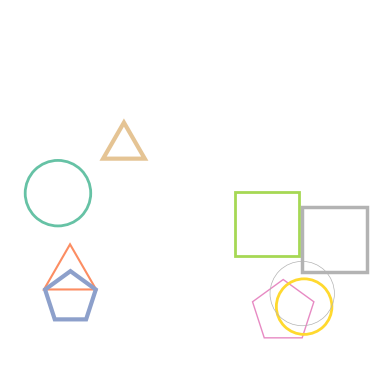[{"shape": "circle", "thickness": 2, "radius": 0.43, "center": [0.151, 0.498]}, {"shape": "triangle", "thickness": 1.5, "radius": 0.39, "center": [0.182, 0.287]}, {"shape": "pentagon", "thickness": 3, "radius": 0.35, "center": [0.183, 0.226]}, {"shape": "pentagon", "thickness": 1, "radius": 0.42, "center": [0.736, 0.19]}, {"shape": "square", "thickness": 2, "radius": 0.42, "center": [0.694, 0.419]}, {"shape": "circle", "thickness": 2, "radius": 0.36, "center": [0.79, 0.204]}, {"shape": "triangle", "thickness": 3, "radius": 0.31, "center": [0.322, 0.619]}, {"shape": "circle", "thickness": 0.5, "radius": 0.42, "center": [0.785, 0.238]}, {"shape": "square", "thickness": 2.5, "radius": 0.42, "center": [0.869, 0.378]}]